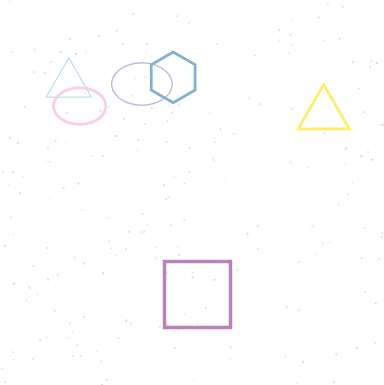[{"shape": "triangle", "thickness": 0.5, "radius": 0.34, "center": [0.179, 0.782]}, {"shape": "oval", "thickness": 1, "radius": 0.39, "center": [0.369, 0.782]}, {"shape": "hexagon", "thickness": 2, "radius": 0.33, "center": [0.45, 0.799]}, {"shape": "oval", "thickness": 2, "radius": 0.34, "center": [0.207, 0.725]}, {"shape": "square", "thickness": 2.5, "radius": 0.43, "center": [0.511, 0.236]}, {"shape": "triangle", "thickness": 2, "radius": 0.38, "center": [0.841, 0.703]}]